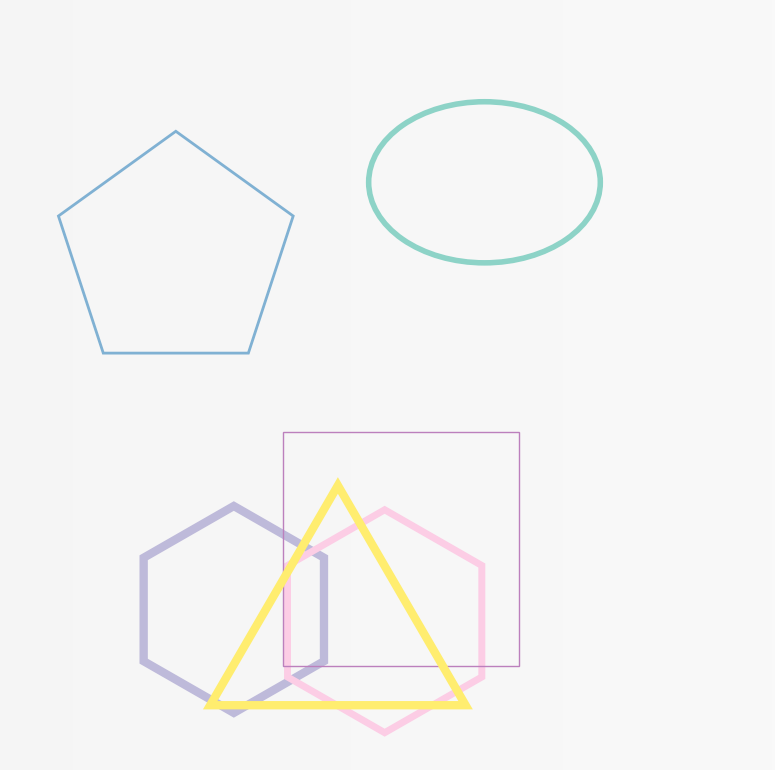[{"shape": "oval", "thickness": 2, "radius": 0.75, "center": [0.625, 0.763]}, {"shape": "hexagon", "thickness": 3, "radius": 0.67, "center": [0.302, 0.208]}, {"shape": "pentagon", "thickness": 1, "radius": 0.8, "center": [0.227, 0.67]}, {"shape": "hexagon", "thickness": 2.5, "radius": 0.72, "center": [0.496, 0.193]}, {"shape": "square", "thickness": 0.5, "radius": 0.76, "center": [0.518, 0.287]}, {"shape": "triangle", "thickness": 3, "radius": 0.95, "center": [0.436, 0.179]}]